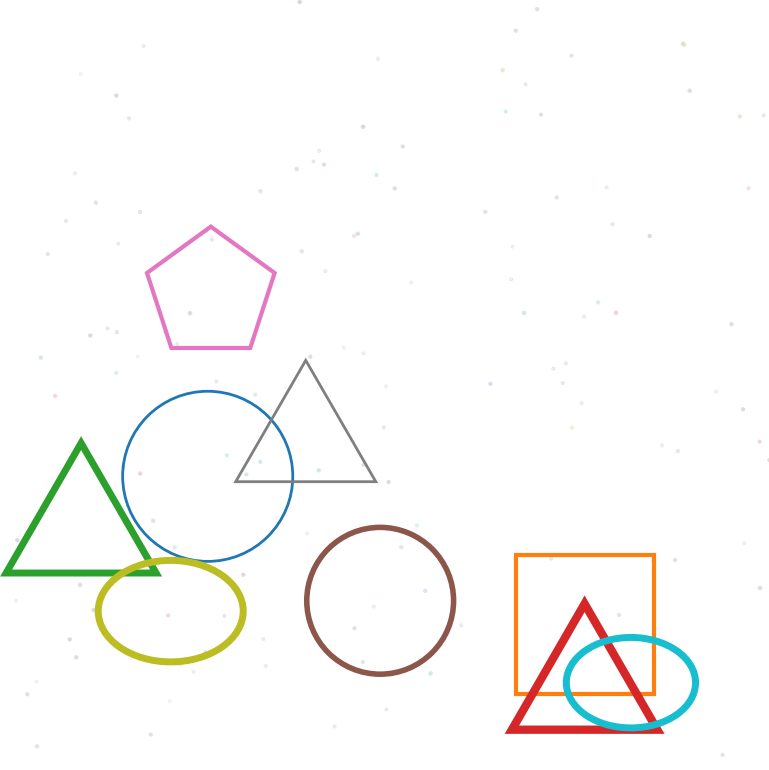[{"shape": "circle", "thickness": 1, "radius": 0.55, "center": [0.27, 0.381]}, {"shape": "square", "thickness": 1.5, "radius": 0.45, "center": [0.76, 0.189]}, {"shape": "triangle", "thickness": 2.5, "radius": 0.56, "center": [0.105, 0.312]}, {"shape": "triangle", "thickness": 3, "radius": 0.55, "center": [0.759, 0.107]}, {"shape": "circle", "thickness": 2, "radius": 0.48, "center": [0.494, 0.22]}, {"shape": "pentagon", "thickness": 1.5, "radius": 0.44, "center": [0.274, 0.619]}, {"shape": "triangle", "thickness": 1, "radius": 0.53, "center": [0.397, 0.427]}, {"shape": "oval", "thickness": 2.5, "radius": 0.47, "center": [0.222, 0.206]}, {"shape": "oval", "thickness": 2.5, "radius": 0.42, "center": [0.819, 0.113]}]